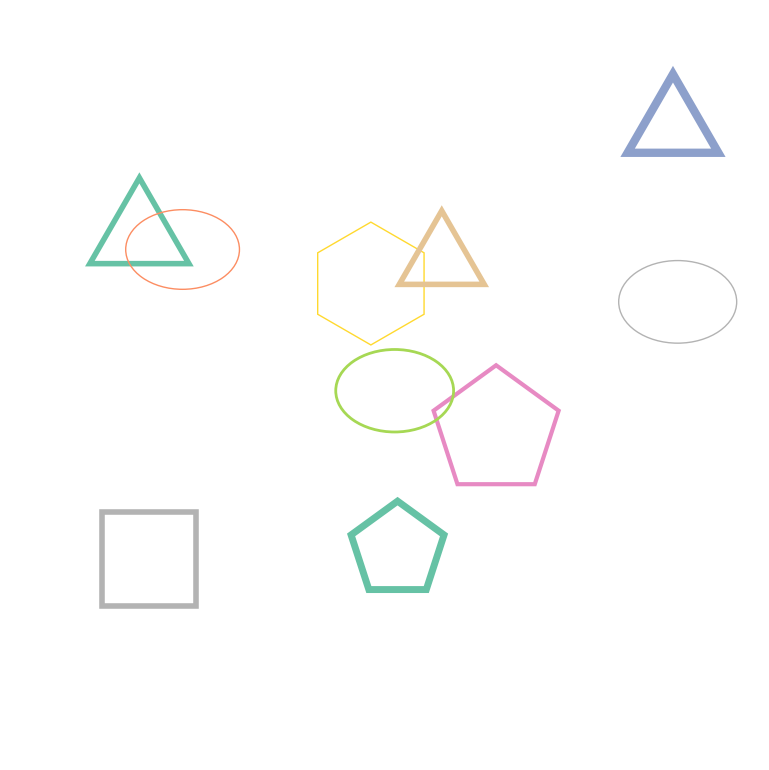[{"shape": "pentagon", "thickness": 2.5, "radius": 0.32, "center": [0.516, 0.286]}, {"shape": "triangle", "thickness": 2, "radius": 0.37, "center": [0.181, 0.695]}, {"shape": "oval", "thickness": 0.5, "radius": 0.37, "center": [0.237, 0.676]}, {"shape": "triangle", "thickness": 3, "radius": 0.34, "center": [0.874, 0.836]}, {"shape": "pentagon", "thickness": 1.5, "radius": 0.43, "center": [0.644, 0.44]}, {"shape": "oval", "thickness": 1, "radius": 0.38, "center": [0.513, 0.493]}, {"shape": "hexagon", "thickness": 0.5, "radius": 0.4, "center": [0.482, 0.632]}, {"shape": "triangle", "thickness": 2, "radius": 0.32, "center": [0.574, 0.663]}, {"shape": "oval", "thickness": 0.5, "radius": 0.38, "center": [0.88, 0.608]}, {"shape": "square", "thickness": 2, "radius": 0.3, "center": [0.193, 0.274]}]